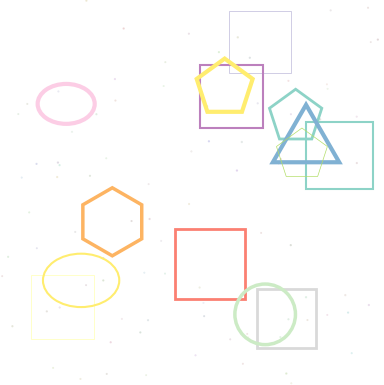[{"shape": "pentagon", "thickness": 2, "radius": 0.36, "center": [0.768, 0.697]}, {"shape": "square", "thickness": 1.5, "radius": 0.44, "center": [0.882, 0.596]}, {"shape": "square", "thickness": 0.5, "radius": 0.41, "center": [0.163, 0.202]}, {"shape": "square", "thickness": 0.5, "radius": 0.41, "center": [0.675, 0.891]}, {"shape": "square", "thickness": 2, "radius": 0.45, "center": [0.545, 0.314]}, {"shape": "triangle", "thickness": 3, "radius": 0.5, "center": [0.795, 0.628]}, {"shape": "hexagon", "thickness": 2.5, "radius": 0.44, "center": [0.292, 0.424]}, {"shape": "pentagon", "thickness": 0.5, "radius": 0.35, "center": [0.784, 0.598]}, {"shape": "oval", "thickness": 3, "radius": 0.37, "center": [0.172, 0.73]}, {"shape": "square", "thickness": 2, "radius": 0.38, "center": [0.744, 0.172]}, {"shape": "square", "thickness": 1.5, "radius": 0.41, "center": [0.602, 0.75]}, {"shape": "circle", "thickness": 2.5, "radius": 0.39, "center": [0.689, 0.184]}, {"shape": "pentagon", "thickness": 3, "radius": 0.38, "center": [0.584, 0.771]}, {"shape": "oval", "thickness": 1.5, "radius": 0.5, "center": [0.211, 0.272]}]